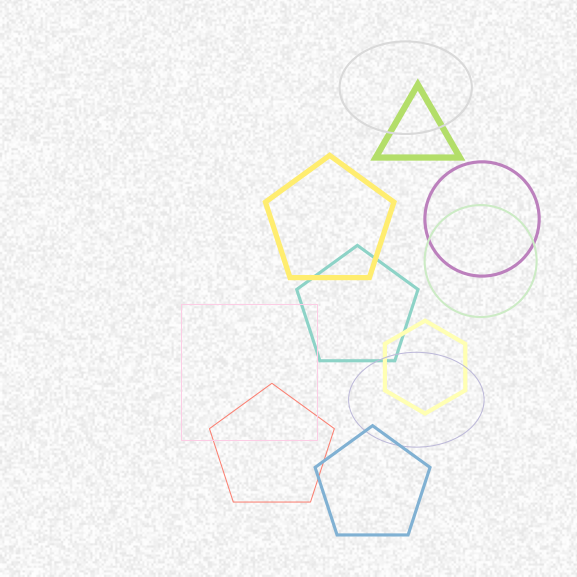[{"shape": "pentagon", "thickness": 1.5, "radius": 0.55, "center": [0.619, 0.464]}, {"shape": "hexagon", "thickness": 2, "radius": 0.4, "center": [0.736, 0.363]}, {"shape": "oval", "thickness": 0.5, "radius": 0.59, "center": [0.721, 0.307]}, {"shape": "pentagon", "thickness": 0.5, "radius": 0.57, "center": [0.471, 0.222]}, {"shape": "pentagon", "thickness": 1.5, "radius": 0.52, "center": [0.645, 0.157]}, {"shape": "triangle", "thickness": 3, "radius": 0.42, "center": [0.724, 0.768]}, {"shape": "square", "thickness": 0.5, "radius": 0.59, "center": [0.431, 0.355]}, {"shape": "oval", "thickness": 1, "radius": 0.57, "center": [0.703, 0.847]}, {"shape": "circle", "thickness": 1.5, "radius": 0.49, "center": [0.835, 0.62]}, {"shape": "circle", "thickness": 1, "radius": 0.48, "center": [0.832, 0.547]}, {"shape": "pentagon", "thickness": 2.5, "radius": 0.58, "center": [0.571, 0.613]}]